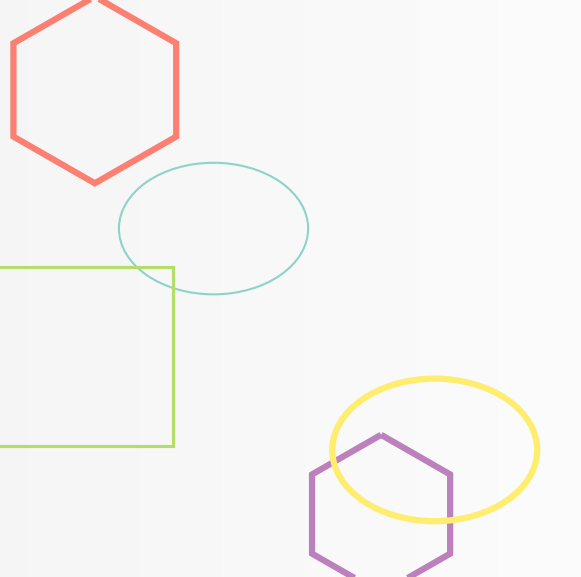[{"shape": "oval", "thickness": 1, "radius": 0.81, "center": [0.367, 0.603]}, {"shape": "hexagon", "thickness": 3, "radius": 0.81, "center": [0.163, 0.843]}, {"shape": "square", "thickness": 1.5, "radius": 0.78, "center": [0.143, 0.382]}, {"shape": "hexagon", "thickness": 3, "radius": 0.69, "center": [0.656, 0.109]}, {"shape": "oval", "thickness": 3, "radius": 0.88, "center": [0.748, 0.22]}]